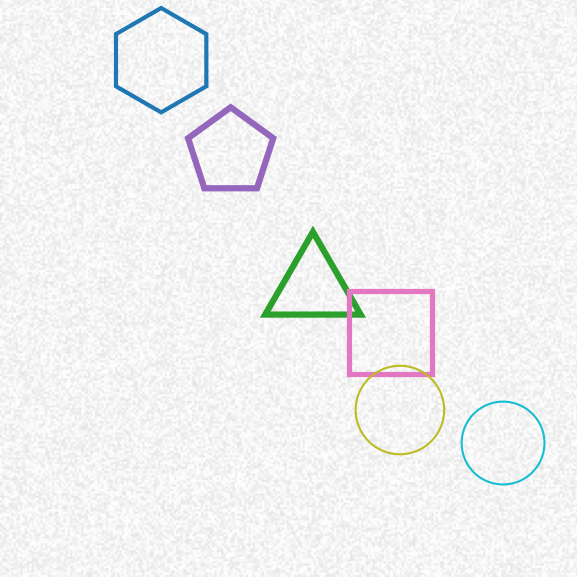[{"shape": "hexagon", "thickness": 2, "radius": 0.45, "center": [0.279, 0.895]}, {"shape": "triangle", "thickness": 3, "radius": 0.48, "center": [0.542, 0.502]}, {"shape": "pentagon", "thickness": 3, "radius": 0.39, "center": [0.399, 0.736]}, {"shape": "square", "thickness": 2.5, "radius": 0.36, "center": [0.676, 0.423]}, {"shape": "circle", "thickness": 1, "radius": 0.38, "center": [0.692, 0.289]}, {"shape": "circle", "thickness": 1, "radius": 0.36, "center": [0.871, 0.232]}]